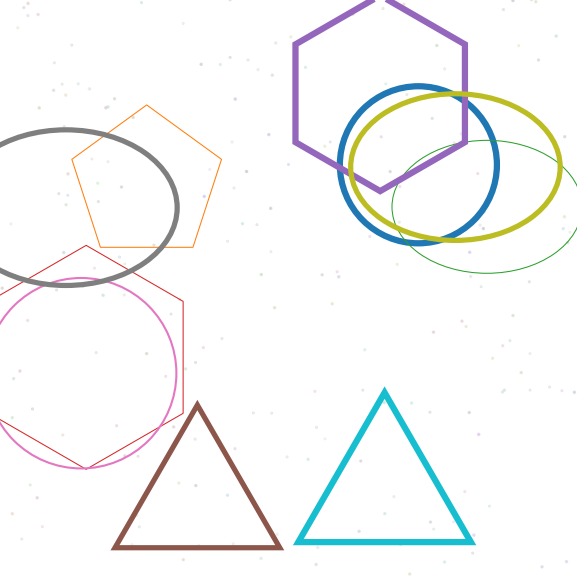[{"shape": "circle", "thickness": 3, "radius": 0.68, "center": [0.725, 0.714]}, {"shape": "pentagon", "thickness": 0.5, "radius": 0.68, "center": [0.254, 0.681]}, {"shape": "oval", "thickness": 0.5, "radius": 0.82, "center": [0.843, 0.641]}, {"shape": "hexagon", "thickness": 0.5, "radius": 0.97, "center": [0.149, 0.38]}, {"shape": "hexagon", "thickness": 3, "radius": 0.85, "center": [0.658, 0.838]}, {"shape": "triangle", "thickness": 2.5, "radius": 0.82, "center": [0.342, 0.133]}, {"shape": "circle", "thickness": 1, "radius": 0.82, "center": [0.141, 0.353]}, {"shape": "oval", "thickness": 2.5, "radius": 0.96, "center": [0.114, 0.64]}, {"shape": "oval", "thickness": 2.5, "radius": 0.91, "center": [0.789, 0.71]}, {"shape": "triangle", "thickness": 3, "radius": 0.86, "center": [0.666, 0.147]}]